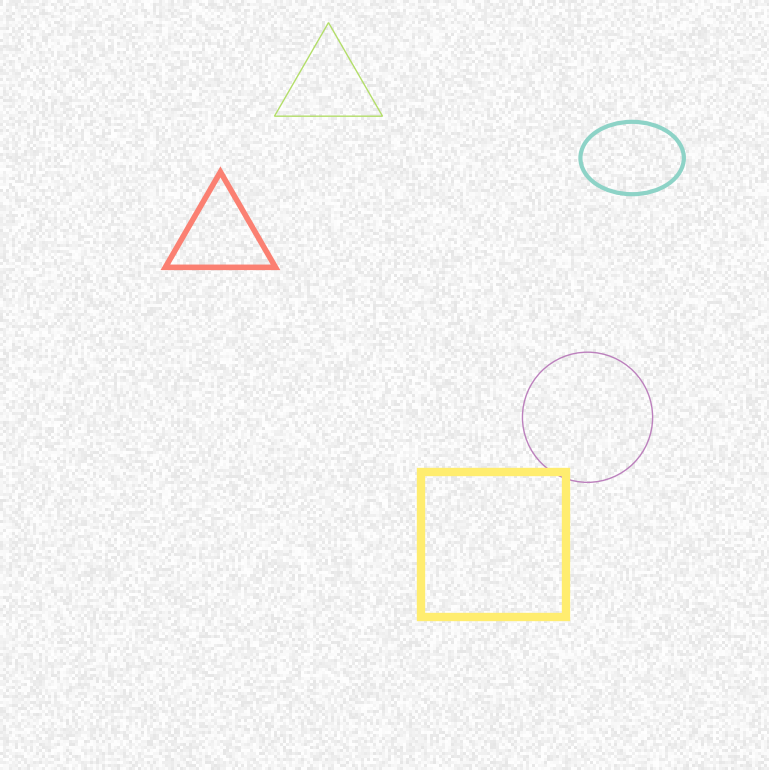[{"shape": "oval", "thickness": 1.5, "radius": 0.34, "center": [0.821, 0.795]}, {"shape": "triangle", "thickness": 2, "radius": 0.41, "center": [0.286, 0.694]}, {"shape": "triangle", "thickness": 0.5, "radius": 0.41, "center": [0.427, 0.89]}, {"shape": "circle", "thickness": 0.5, "radius": 0.42, "center": [0.763, 0.458]}, {"shape": "square", "thickness": 3, "radius": 0.47, "center": [0.641, 0.293]}]